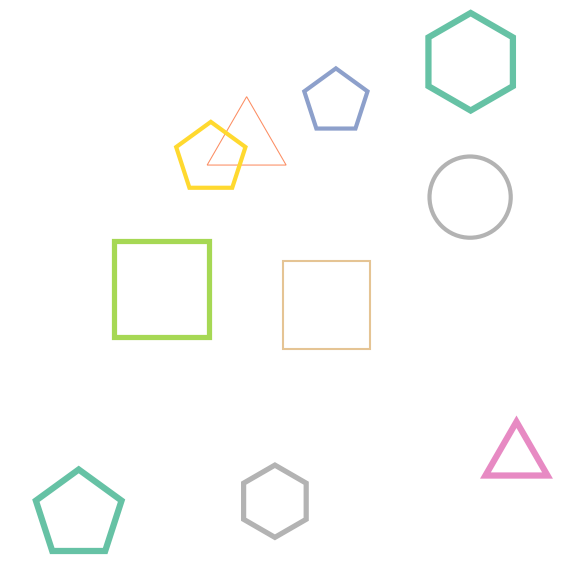[{"shape": "hexagon", "thickness": 3, "radius": 0.42, "center": [0.815, 0.892]}, {"shape": "pentagon", "thickness": 3, "radius": 0.39, "center": [0.136, 0.108]}, {"shape": "triangle", "thickness": 0.5, "radius": 0.39, "center": [0.427, 0.753]}, {"shape": "pentagon", "thickness": 2, "radius": 0.29, "center": [0.582, 0.823]}, {"shape": "triangle", "thickness": 3, "radius": 0.31, "center": [0.894, 0.207]}, {"shape": "square", "thickness": 2.5, "radius": 0.41, "center": [0.28, 0.499]}, {"shape": "pentagon", "thickness": 2, "radius": 0.32, "center": [0.365, 0.725]}, {"shape": "square", "thickness": 1, "radius": 0.38, "center": [0.565, 0.471]}, {"shape": "hexagon", "thickness": 2.5, "radius": 0.31, "center": [0.476, 0.131]}, {"shape": "circle", "thickness": 2, "radius": 0.35, "center": [0.814, 0.658]}]